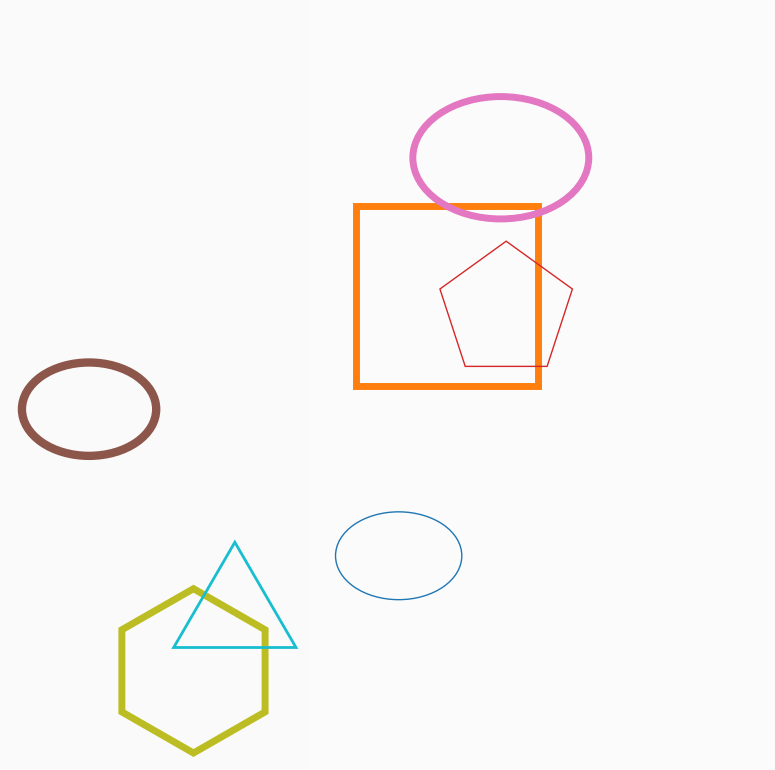[{"shape": "oval", "thickness": 0.5, "radius": 0.41, "center": [0.514, 0.278]}, {"shape": "square", "thickness": 2.5, "radius": 0.58, "center": [0.577, 0.616]}, {"shape": "pentagon", "thickness": 0.5, "radius": 0.45, "center": [0.653, 0.597]}, {"shape": "oval", "thickness": 3, "radius": 0.43, "center": [0.115, 0.469]}, {"shape": "oval", "thickness": 2.5, "radius": 0.57, "center": [0.646, 0.795]}, {"shape": "hexagon", "thickness": 2.5, "radius": 0.53, "center": [0.25, 0.129]}, {"shape": "triangle", "thickness": 1, "radius": 0.46, "center": [0.303, 0.205]}]